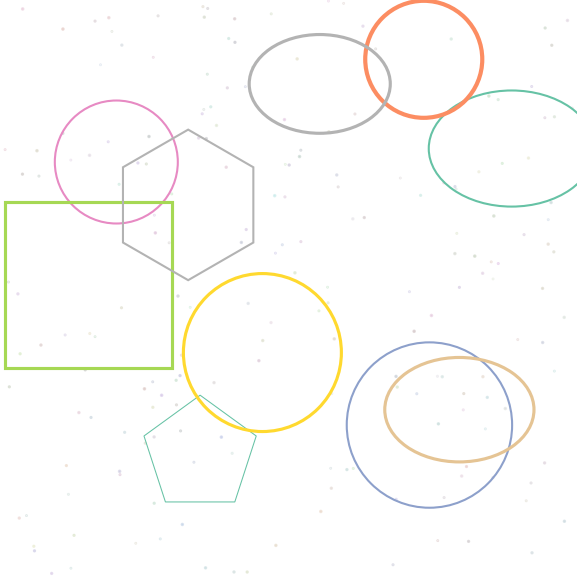[{"shape": "pentagon", "thickness": 0.5, "radius": 0.51, "center": [0.347, 0.213]}, {"shape": "oval", "thickness": 1, "radius": 0.72, "center": [0.886, 0.742]}, {"shape": "circle", "thickness": 2, "radius": 0.51, "center": [0.734, 0.896]}, {"shape": "circle", "thickness": 1, "radius": 0.72, "center": [0.744, 0.263]}, {"shape": "circle", "thickness": 1, "radius": 0.53, "center": [0.201, 0.719]}, {"shape": "square", "thickness": 1.5, "radius": 0.72, "center": [0.154, 0.506]}, {"shape": "circle", "thickness": 1.5, "radius": 0.68, "center": [0.454, 0.389]}, {"shape": "oval", "thickness": 1.5, "radius": 0.65, "center": [0.795, 0.29]}, {"shape": "oval", "thickness": 1.5, "radius": 0.61, "center": [0.554, 0.854]}, {"shape": "hexagon", "thickness": 1, "radius": 0.65, "center": [0.326, 0.644]}]